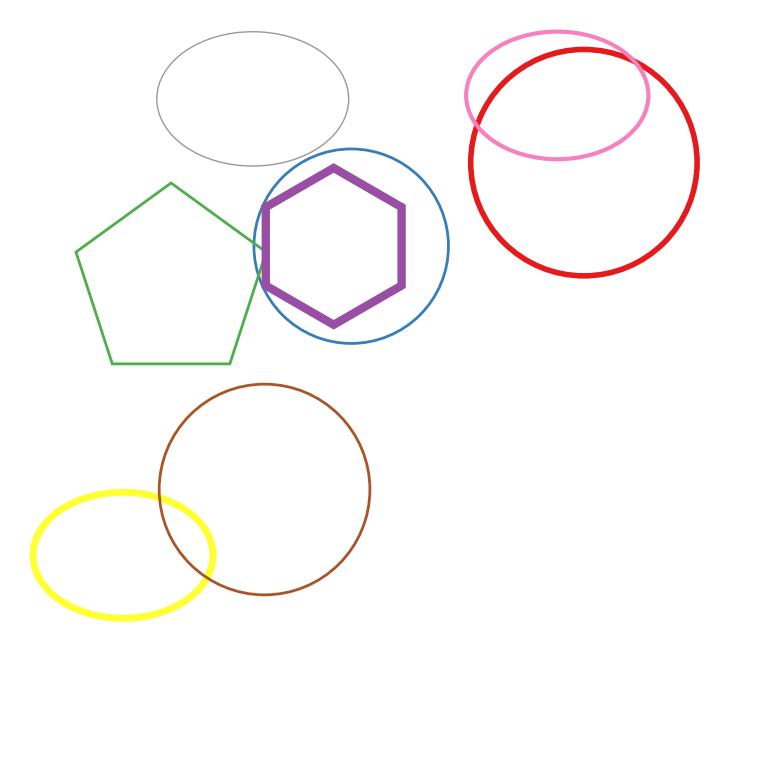[{"shape": "circle", "thickness": 2, "radius": 0.74, "center": [0.758, 0.789]}, {"shape": "circle", "thickness": 1, "radius": 0.63, "center": [0.456, 0.68]}, {"shape": "pentagon", "thickness": 1, "radius": 0.65, "center": [0.222, 0.632]}, {"shape": "hexagon", "thickness": 3, "radius": 0.51, "center": [0.433, 0.68]}, {"shape": "oval", "thickness": 2.5, "radius": 0.58, "center": [0.16, 0.279]}, {"shape": "circle", "thickness": 1, "radius": 0.68, "center": [0.344, 0.364]}, {"shape": "oval", "thickness": 1.5, "radius": 0.59, "center": [0.724, 0.876]}, {"shape": "oval", "thickness": 0.5, "radius": 0.62, "center": [0.328, 0.872]}]